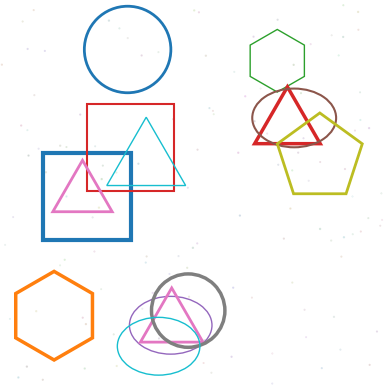[{"shape": "circle", "thickness": 2, "radius": 0.56, "center": [0.331, 0.871]}, {"shape": "square", "thickness": 3, "radius": 0.57, "center": [0.226, 0.49]}, {"shape": "hexagon", "thickness": 2.5, "radius": 0.58, "center": [0.141, 0.18]}, {"shape": "hexagon", "thickness": 1, "radius": 0.41, "center": [0.72, 0.842]}, {"shape": "square", "thickness": 1.5, "radius": 0.57, "center": [0.339, 0.617]}, {"shape": "triangle", "thickness": 2.5, "radius": 0.49, "center": [0.747, 0.676]}, {"shape": "oval", "thickness": 1, "radius": 0.54, "center": [0.443, 0.155]}, {"shape": "oval", "thickness": 1.5, "radius": 0.54, "center": [0.764, 0.694]}, {"shape": "triangle", "thickness": 2, "radius": 0.45, "center": [0.214, 0.495]}, {"shape": "triangle", "thickness": 2, "radius": 0.47, "center": [0.446, 0.158]}, {"shape": "circle", "thickness": 2.5, "radius": 0.48, "center": [0.489, 0.193]}, {"shape": "pentagon", "thickness": 2, "radius": 0.58, "center": [0.831, 0.591]}, {"shape": "oval", "thickness": 1, "radius": 0.54, "center": [0.412, 0.101]}, {"shape": "triangle", "thickness": 1, "radius": 0.59, "center": [0.38, 0.577]}]